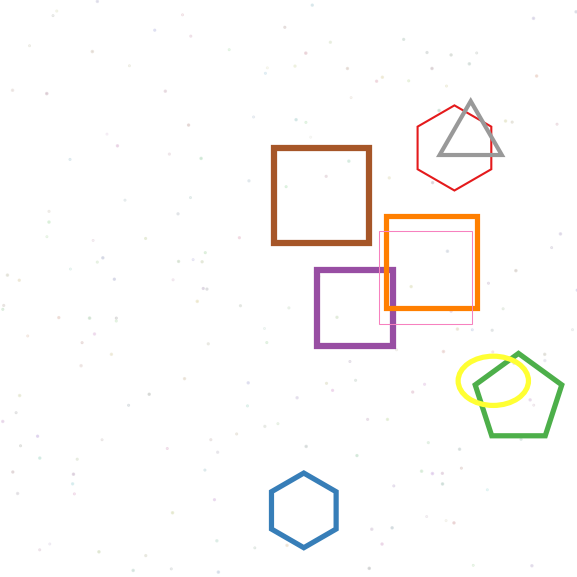[{"shape": "hexagon", "thickness": 1, "radius": 0.37, "center": [0.787, 0.743]}, {"shape": "hexagon", "thickness": 2.5, "radius": 0.32, "center": [0.526, 0.115]}, {"shape": "pentagon", "thickness": 2.5, "radius": 0.39, "center": [0.898, 0.308]}, {"shape": "square", "thickness": 3, "radius": 0.33, "center": [0.615, 0.466]}, {"shape": "square", "thickness": 2.5, "radius": 0.4, "center": [0.747, 0.545]}, {"shape": "oval", "thickness": 2.5, "radius": 0.3, "center": [0.854, 0.34]}, {"shape": "square", "thickness": 3, "radius": 0.41, "center": [0.556, 0.661]}, {"shape": "square", "thickness": 0.5, "radius": 0.41, "center": [0.737, 0.518]}, {"shape": "triangle", "thickness": 2, "radius": 0.31, "center": [0.815, 0.762]}]